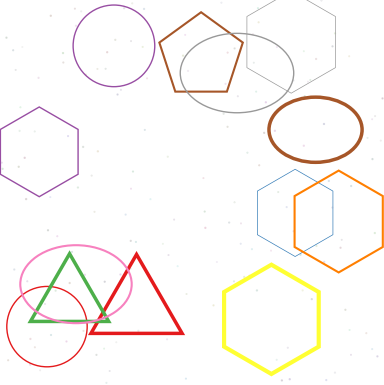[{"shape": "triangle", "thickness": 2.5, "radius": 0.68, "center": [0.355, 0.202]}, {"shape": "circle", "thickness": 1, "radius": 0.52, "center": [0.122, 0.152]}, {"shape": "hexagon", "thickness": 0.5, "radius": 0.57, "center": [0.767, 0.447]}, {"shape": "triangle", "thickness": 2.5, "radius": 0.59, "center": [0.181, 0.224]}, {"shape": "circle", "thickness": 1, "radius": 0.53, "center": [0.296, 0.881]}, {"shape": "hexagon", "thickness": 1, "radius": 0.58, "center": [0.102, 0.606]}, {"shape": "hexagon", "thickness": 1.5, "radius": 0.66, "center": [0.88, 0.425]}, {"shape": "hexagon", "thickness": 3, "radius": 0.71, "center": [0.705, 0.171]}, {"shape": "oval", "thickness": 2.5, "radius": 0.6, "center": [0.82, 0.663]}, {"shape": "pentagon", "thickness": 1.5, "radius": 0.57, "center": [0.522, 0.854]}, {"shape": "oval", "thickness": 1.5, "radius": 0.72, "center": [0.197, 0.262]}, {"shape": "hexagon", "thickness": 0.5, "radius": 0.66, "center": [0.756, 0.891]}, {"shape": "oval", "thickness": 1, "radius": 0.74, "center": [0.616, 0.81]}]